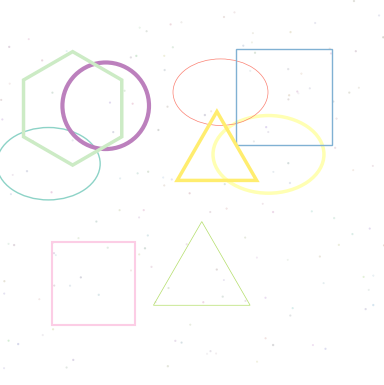[{"shape": "oval", "thickness": 1, "radius": 0.67, "center": [0.126, 0.575]}, {"shape": "oval", "thickness": 2.5, "radius": 0.72, "center": [0.697, 0.599]}, {"shape": "oval", "thickness": 0.5, "radius": 0.62, "center": [0.573, 0.761]}, {"shape": "square", "thickness": 1, "radius": 0.62, "center": [0.738, 0.748]}, {"shape": "triangle", "thickness": 0.5, "radius": 0.72, "center": [0.524, 0.28]}, {"shape": "square", "thickness": 1.5, "radius": 0.54, "center": [0.243, 0.264]}, {"shape": "circle", "thickness": 3, "radius": 0.56, "center": [0.275, 0.725]}, {"shape": "hexagon", "thickness": 2.5, "radius": 0.74, "center": [0.189, 0.719]}, {"shape": "triangle", "thickness": 2.5, "radius": 0.6, "center": [0.563, 0.591]}]